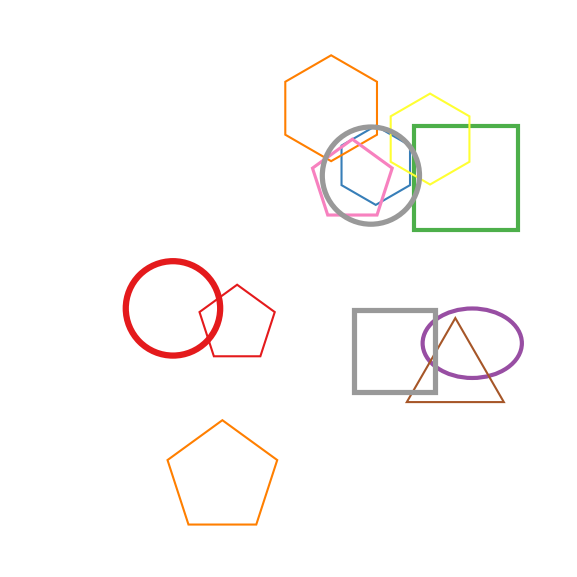[{"shape": "circle", "thickness": 3, "radius": 0.41, "center": [0.3, 0.465]}, {"shape": "pentagon", "thickness": 1, "radius": 0.34, "center": [0.411, 0.438]}, {"shape": "hexagon", "thickness": 1, "radius": 0.34, "center": [0.651, 0.713]}, {"shape": "square", "thickness": 2, "radius": 0.45, "center": [0.807, 0.691]}, {"shape": "oval", "thickness": 2, "radius": 0.43, "center": [0.818, 0.405]}, {"shape": "hexagon", "thickness": 1, "radius": 0.46, "center": [0.573, 0.812]}, {"shape": "pentagon", "thickness": 1, "radius": 0.5, "center": [0.385, 0.172]}, {"shape": "hexagon", "thickness": 1, "radius": 0.39, "center": [0.745, 0.758]}, {"shape": "triangle", "thickness": 1, "radius": 0.49, "center": [0.788, 0.351]}, {"shape": "pentagon", "thickness": 1.5, "radius": 0.36, "center": [0.61, 0.686]}, {"shape": "circle", "thickness": 2.5, "radius": 0.42, "center": [0.642, 0.695]}, {"shape": "square", "thickness": 2.5, "radius": 0.35, "center": [0.683, 0.391]}]